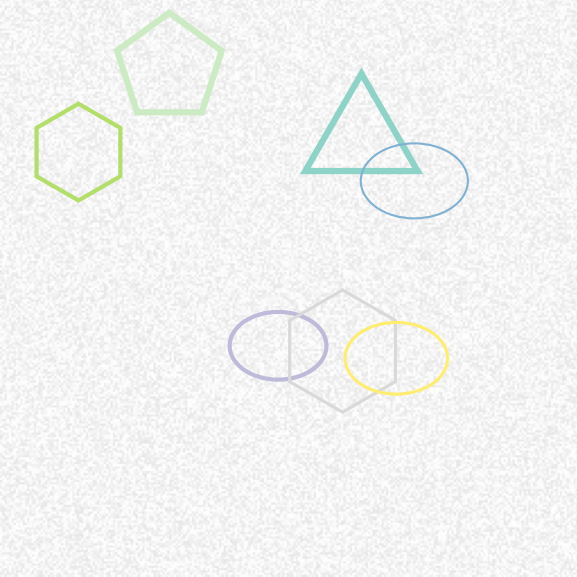[{"shape": "triangle", "thickness": 3, "radius": 0.56, "center": [0.626, 0.759]}, {"shape": "oval", "thickness": 2, "radius": 0.42, "center": [0.481, 0.4]}, {"shape": "oval", "thickness": 1, "radius": 0.46, "center": [0.717, 0.686]}, {"shape": "hexagon", "thickness": 2, "radius": 0.42, "center": [0.136, 0.736]}, {"shape": "hexagon", "thickness": 1.5, "radius": 0.53, "center": [0.593, 0.391]}, {"shape": "pentagon", "thickness": 3, "radius": 0.48, "center": [0.293, 0.882]}, {"shape": "oval", "thickness": 1.5, "radius": 0.44, "center": [0.686, 0.379]}]